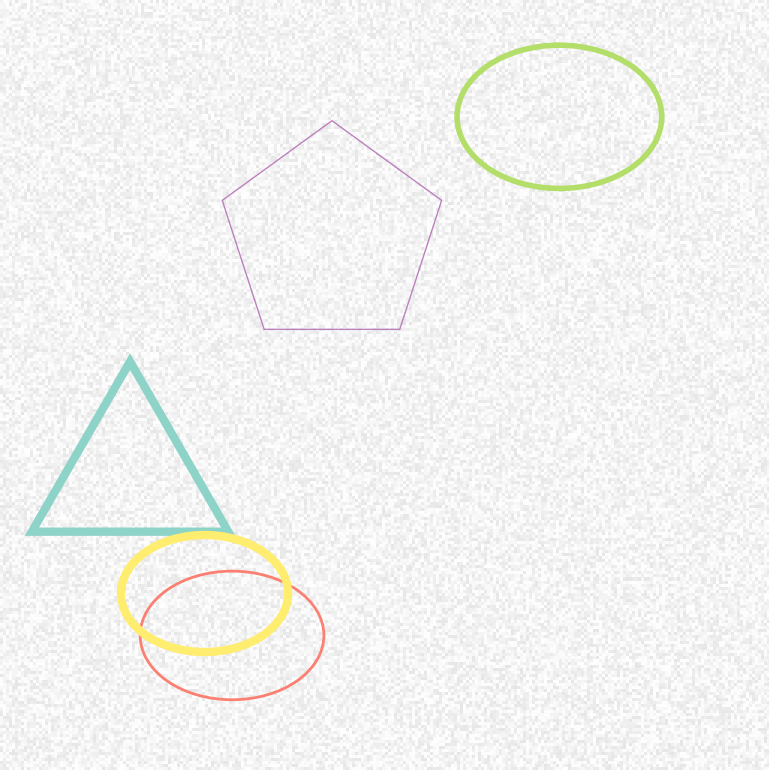[{"shape": "triangle", "thickness": 3, "radius": 0.74, "center": [0.169, 0.383]}, {"shape": "oval", "thickness": 1, "radius": 0.6, "center": [0.301, 0.175]}, {"shape": "oval", "thickness": 2, "radius": 0.66, "center": [0.726, 0.848]}, {"shape": "pentagon", "thickness": 0.5, "radius": 0.75, "center": [0.431, 0.693]}, {"shape": "oval", "thickness": 3, "radius": 0.54, "center": [0.266, 0.229]}]